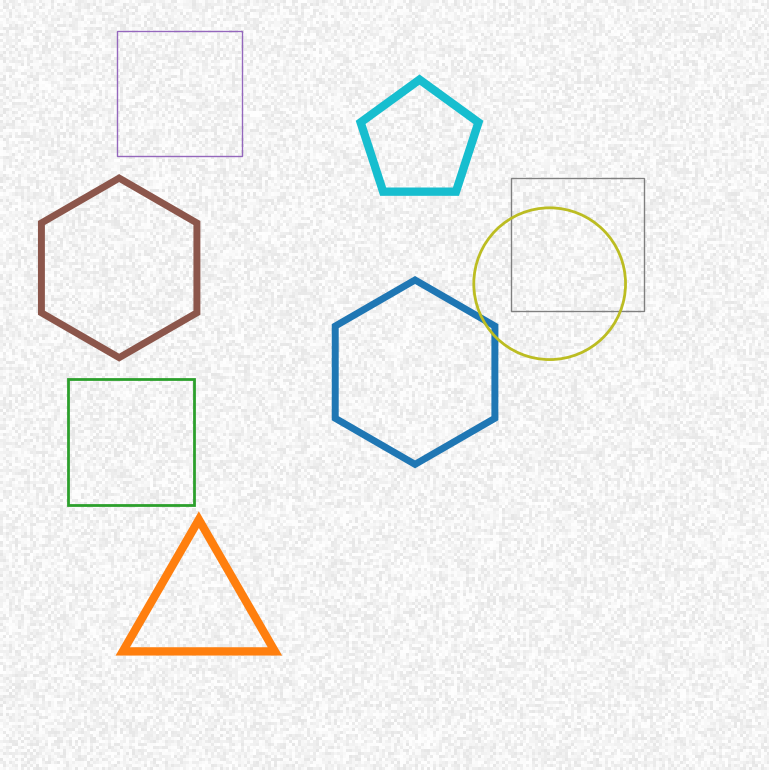[{"shape": "hexagon", "thickness": 2.5, "radius": 0.6, "center": [0.539, 0.517]}, {"shape": "triangle", "thickness": 3, "radius": 0.57, "center": [0.258, 0.211]}, {"shape": "square", "thickness": 1, "radius": 0.41, "center": [0.17, 0.426]}, {"shape": "square", "thickness": 0.5, "radius": 0.41, "center": [0.233, 0.879]}, {"shape": "hexagon", "thickness": 2.5, "radius": 0.58, "center": [0.155, 0.652]}, {"shape": "square", "thickness": 0.5, "radius": 0.43, "center": [0.75, 0.682]}, {"shape": "circle", "thickness": 1, "radius": 0.49, "center": [0.714, 0.632]}, {"shape": "pentagon", "thickness": 3, "radius": 0.4, "center": [0.545, 0.816]}]